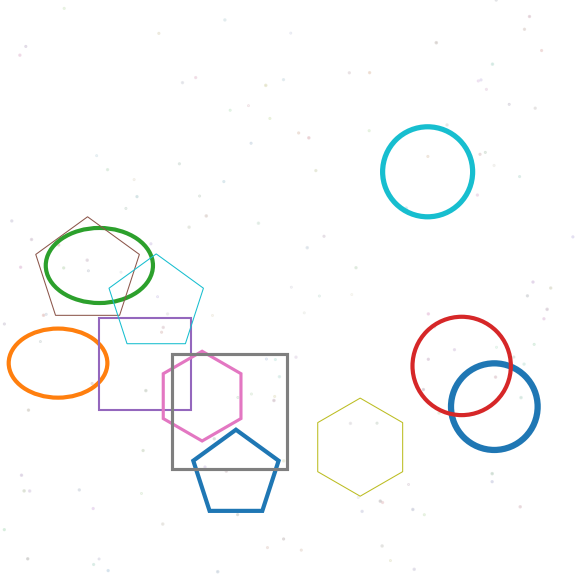[{"shape": "pentagon", "thickness": 2, "radius": 0.39, "center": [0.409, 0.177]}, {"shape": "circle", "thickness": 3, "radius": 0.38, "center": [0.856, 0.295]}, {"shape": "oval", "thickness": 2, "radius": 0.43, "center": [0.101, 0.37]}, {"shape": "oval", "thickness": 2, "radius": 0.46, "center": [0.172, 0.539]}, {"shape": "circle", "thickness": 2, "radius": 0.43, "center": [0.799, 0.365]}, {"shape": "square", "thickness": 1, "radius": 0.4, "center": [0.251, 0.369]}, {"shape": "pentagon", "thickness": 0.5, "radius": 0.47, "center": [0.152, 0.529]}, {"shape": "hexagon", "thickness": 1.5, "radius": 0.39, "center": [0.35, 0.313]}, {"shape": "square", "thickness": 1.5, "radius": 0.5, "center": [0.397, 0.286]}, {"shape": "hexagon", "thickness": 0.5, "radius": 0.42, "center": [0.624, 0.225]}, {"shape": "pentagon", "thickness": 0.5, "radius": 0.43, "center": [0.271, 0.474]}, {"shape": "circle", "thickness": 2.5, "radius": 0.39, "center": [0.74, 0.702]}]